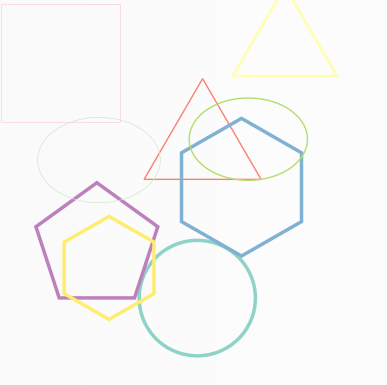[{"shape": "circle", "thickness": 2.5, "radius": 0.75, "center": [0.509, 0.226]}, {"shape": "triangle", "thickness": 2, "radius": 0.78, "center": [0.735, 0.88]}, {"shape": "triangle", "thickness": 1, "radius": 0.87, "center": [0.523, 0.621]}, {"shape": "hexagon", "thickness": 2.5, "radius": 0.89, "center": [0.623, 0.514]}, {"shape": "oval", "thickness": 1, "radius": 0.76, "center": [0.641, 0.639]}, {"shape": "square", "thickness": 0.5, "radius": 0.77, "center": [0.157, 0.837]}, {"shape": "pentagon", "thickness": 2.5, "radius": 0.83, "center": [0.25, 0.36]}, {"shape": "oval", "thickness": 0.5, "radius": 0.79, "center": [0.255, 0.584]}, {"shape": "hexagon", "thickness": 2.5, "radius": 0.67, "center": [0.281, 0.304]}]